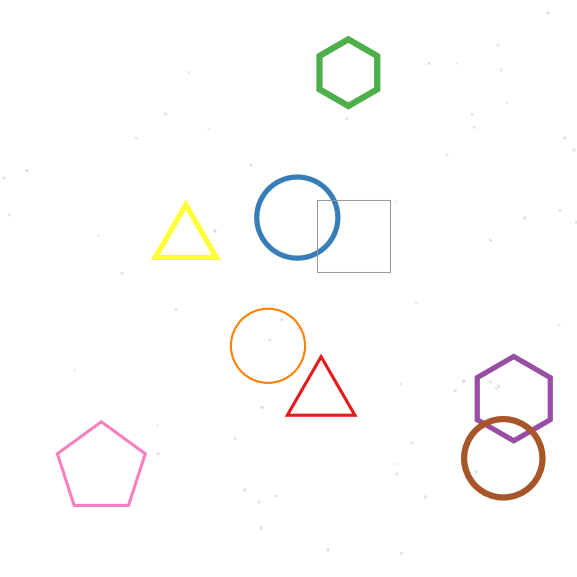[{"shape": "triangle", "thickness": 1.5, "radius": 0.34, "center": [0.556, 0.314]}, {"shape": "circle", "thickness": 2.5, "radius": 0.35, "center": [0.515, 0.622]}, {"shape": "hexagon", "thickness": 3, "radius": 0.29, "center": [0.603, 0.873]}, {"shape": "hexagon", "thickness": 2.5, "radius": 0.36, "center": [0.89, 0.309]}, {"shape": "circle", "thickness": 1, "radius": 0.32, "center": [0.464, 0.4]}, {"shape": "triangle", "thickness": 2.5, "radius": 0.3, "center": [0.322, 0.584]}, {"shape": "circle", "thickness": 3, "radius": 0.34, "center": [0.872, 0.206]}, {"shape": "pentagon", "thickness": 1.5, "radius": 0.4, "center": [0.175, 0.189]}, {"shape": "square", "thickness": 0.5, "radius": 0.31, "center": [0.612, 0.591]}]